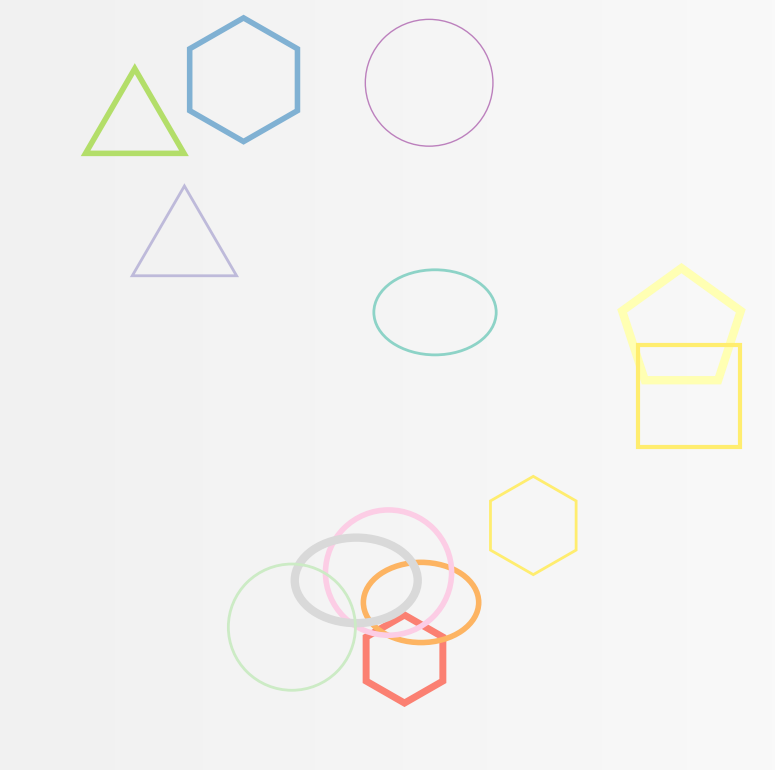[{"shape": "oval", "thickness": 1, "radius": 0.39, "center": [0.561, 0.594]}, {"shape": "pentagon", "thickness": 3, "radius": 0.4, "center": [0.879, 0.571]}, {"shape": "triangle", "thickness": 1, "radius": 0.39, "center": [0.238, 0.681]}, {"shape": "hexagon", "thickness": 2.5, "radius": 0.29, "center": [0.522, 0.144]}, {"shape": "hexagon", "thickness": 2, "radius": 0.4, "center": [0.314, 0.896]}, {"shape": "oval", "thickness": 2, "radius": 0.37, "center": [0.543, 0.218]}, {"shape": "triangle", "thickness": 2, "radius": 0.37, "center": [0.174, 0.837]}, {"shape": "circle", "thickness": 2, "radius": 0.41, "center": [0.501, 0.256]}, {"shape": "oval", "thickness": 3, "radius": 0.4, "center": [0.46, 0.246]}, {"shape": "circle", "thickness": 0.5, "radius": 0.41, "center": [0.554, 0.893]}, {"shape": "circle", "thickness": 1, "radius": 0.41, "center": [0.377, 0.186]}, {"shape": "hexagon", "thickness": 1, "radius": 0.32, "center": [0.688, 0.318]}, {"shape": "square", "thickness": 1.5, "radius": 0.33, "center": [0.889, 0.485]}]